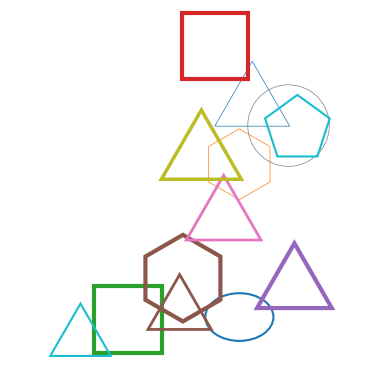[{"shape": "oval", "thickness": 1.5, "radius": 0.44, "center": [0.622, 0.177]}, {"shape": "triangle", "thickness": 0.5, "radius": 0.56, "center": [0.655, 0.728]}, {"shape": "hexagon", "thickness": 0.5, "radius": 0.46, "center": [0.621, 0.573]}, {"shape": "square", "thickness": 3, "radius": 0.44, "center": [0.333, 0.17]}, {"shape": "square", "thickness": 3, "radius": 0.43, "center": [0.558, 0.88]}, {"shape": "triangle", "thickness": 3, "radius": 0.56, "center": [0.765, 0.256]}, {"shape": "hexagon", "thickness": 3, "radius": 0.56, "center": [0.475, 0.278]}, {"shape": "triangle", "thickness": 2, "radius": 0.48, "center": [0.467, 0.192]}, {"shape": "triangle", "thickness": 2, "radius": 0.56, "center": [0.581, 0.433]}, {"shape": "circle", "thickness": 0.5, "radius": 0.53, "center": [0.749, 0.674]}, {"shape": "triangle", "thickness": 2.5, "radius": 0.6, "center": [0.523, 0.594]}, {"shape": "pentagon", "thickness": 1.5, "radius": 0.44, "center": [0.772, 0.665]}, {"shape": "triangle", "thickness": 1.5, "radius": 0.45, "center": [0.209, 0.121]}]